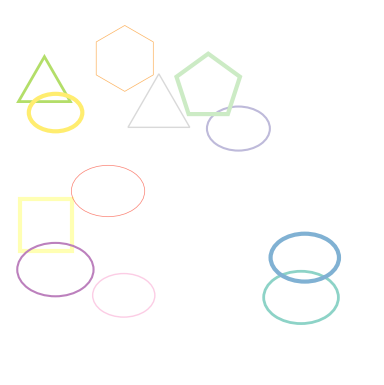[{"shape": "oval", "thickness": 2, "radius": 0.49, "center": [0.782, 0.227]}, {"shape": "square", "thickness": 3, "radius": 0.34, "center": [0.12, 0.417]}, {"shape": "oval", "thickness": 1.5, "radius": 0.41, "center": [0.619, 0.666]}, {"shape": "oval", "thickness": 0.5, "radius": 0.48, "center": [0.281, 0.504]}, {"shape": "oval", "thickness": 3, "radius": 0.44, "center": [0.792, 0.331]}, {"shape": "hexagon", "thickness": 0.5, "radius": 0.43, "center": [0.324, 0.848]}, {"shape": "triangle", "thickness": 2, "radius": 0.39, "center": [0.115, 0.775]}, {"shape": "oval", "thickness": 1, "radius": 0.4, "center": [0.321, 0.233]}, {"shape": "triangle", "thickness": 1, "radius": 0.46, "center": [0.413, 0.716]}, {"shape": "oval", "thickness": 1.5, "radius": 0.5, "center": [0.144, 0.3]}, {"shape": "pentagon", "thickness": 3, "radius": 0.43, "center": [0.541, 0.774]}, {"shape": "oval", "thickness": 3, "radius": 0.35, "center": [0.144, 0.708]}]